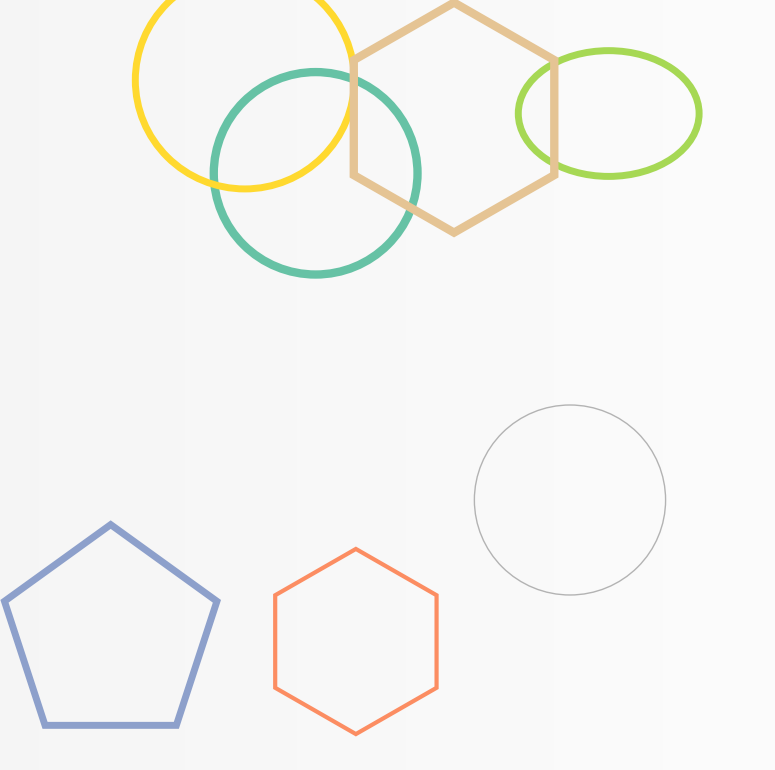[{"shape": "circle", "thickness": 3, "radius": 0.66, "center": [0.407, 0.775]}, {"shape": "hexagon", "thickness": 1.5, "radius": 0.6, "center": [0.459, 0.167]}, {"shape": "pentagon", "thickness": 2.5, "radius": 0.72, "center": [0.143, 0.175]}, {"shape": "oval", "thickness": 2.5, "radius": 0.58, "center": [0.785, 0.853]}, {"shape": "circle", "thickness": 2.5, "radius": 0.71, "center": [0.316, 0.896]}, {"shape": "hexagon", "thickness": 3, "radius": 0.75, "center": [0.586, 0.847]}, {"shape": "circle", "thickness": 0.5, "radius": 0.62, "center": [0.735, 0.351]}]